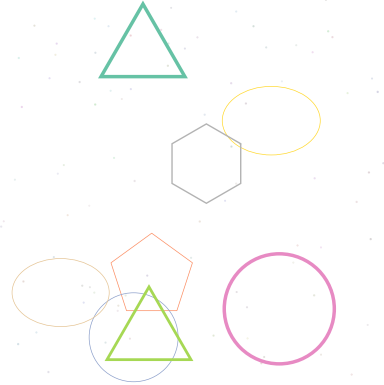[{"shape": "triangle", "thickness": 2.5, "radius": 0.63, "center": [0.371, 0.864]}, {"shape": "pentagon", "thickness": 0.5, "radius": 0.56, "center": [0.394, 0.283]}, {"shape": "circle", "thickness": 0.5, "radius": 0.58, "center": [0.347, 0.124]}, {"shape": "circle", "thickness": 2.5, "radius": 0.71, "center": [0.725, 0.198]}, {"shape": "triangle", "thickness": 2, "radius": 0.63, "center": [0.387, 0.129]}, {"shape": "oval", "thickness": 0.5, "radius": 0.64, "center": [0.705, 0.687]}, {"shape": "oval", "thickness": 0.5, "radius": 0.63, "center": [0.158, 0.24]}, {"shape": "hexagon", "thickness": 1, "radius": 0.52, "center": [0.536, 0.575]}]